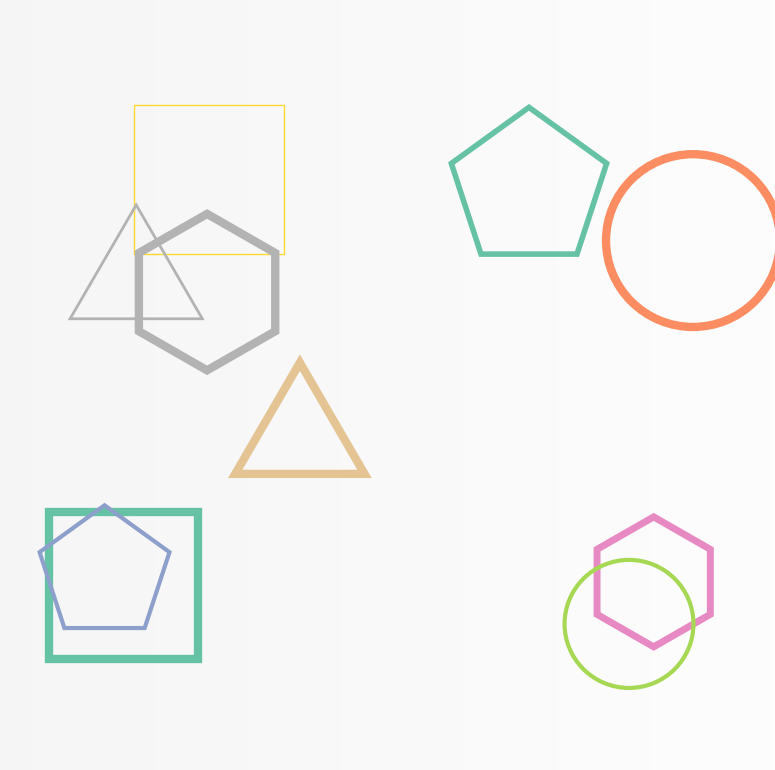[{"shape": "square", "thickness": 3, "radius": 0.48, "center": [0.16, 0.239]}, {"shape": "pentagon", "thickness": 2, "radius": 0.53, "center": [0.683, 0.755]}, {"shape": "circle", "thickness": 3, "radius": 0.56, "center": [0.894, 0.688]}, {"shape": "pentagon", "thickness": 1.5, "radius": 0.44, "center": [0.135, 0.256]}, {"shape": "hexagon", "thickness": 2.5, "radius": 0.42, "center": [0.843, 0.244]}, {"shape": "circle", "thickness": 1.5, "radius": 0.42, "center": [0.812, 0.19]}, {"shape": "square", "thickness": 0.5, "radius": 0.48, "center": [0.27, 0.767]}, {"shape": "triangle", "thickness": 3, "radius": 0.48, "center": [0.387, 0.433]}, {"shape": "triangle", "thickness": 1, "radius": 0.49, "center": [0.176, 0.635]}, {"shape": "hexagon", "thickness": 3, "radius": 0.51, "center": [0.267, 0.621]}]